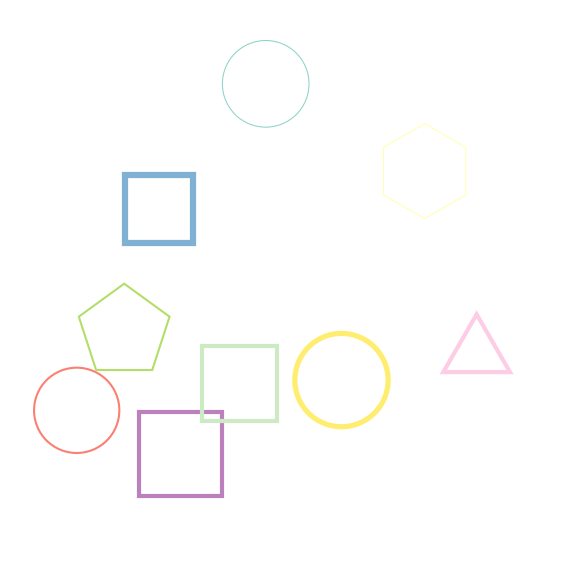[{"shape": "circle", "thickness": 0.5, "radius": 0.38, "center": [0.46, 0.854]}, {"shape": "hexagon", "thickness": 0.5, "radius": 0.41, "center": [0.735, 0.703]}, {"shape": "circle", "thickness": 1, "radius": 0.37, "center": [0.133, 0.289]}, {"shape": "square", "thickness": 3, "radius": 0.29, "center": [0.276, 0.637]}, {"shape": "pentagon", "thickness": 1, "radius": 0.41, "center": [0.215, 0.425]}, {"shape": "triangle", "thickness": 2, "radius": 0.33, "center": [0.825, 0.388]}, {"shape": "square", "thickness": 2, "radius": 0.36, "center": [0.313, 0.213]}, {"shape": "square", "thickness": 2, "radius": 0.32, "center": [0.414, 0.334]}, {"shape": "circle", "thickness": 2.5, "radius": 0.4, "center": [0.591, 0.341]}]